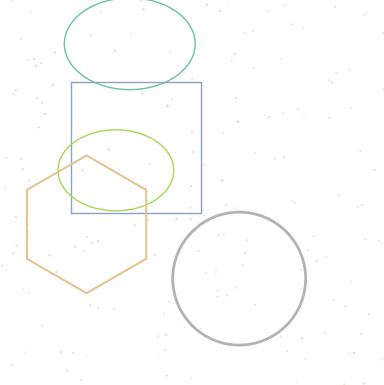[{"shape": "oval", "thickness": 1, "radius": 0.85, "center": [0.337, 0.886]}, {"shape": "square", "thickness": 1, "radius": 0.85, "center": [0.353, 0.617]}, {"shape": "oval", "thickness": 1, "radius": 0.75, "center": [0.301, 0.558]}, {"shape": "hexagon", "thickness": 1.5, "radius": 0.89, "center": [0.225, 0.417]}, {"shape": "circle", "thickness": 2, "radius": 0.86, "center": [0.621, 0.276]}]